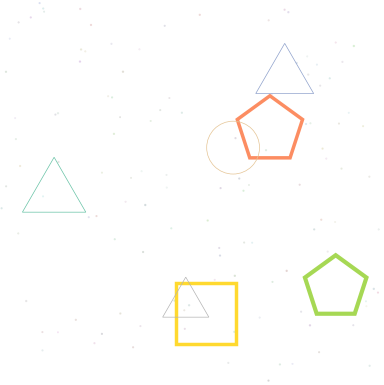[{"shape": "triangle", "thickness": 0.5, "radius": 0.48, "center": [0.141, 0.496]}, {"shape": "pentagon", "thickness": 2.5, "radius": 0.45, "center": [0.701, 0.662]}, {"shape": "triangle", "thickness": 0.5, "radius": 0.43, "center": [0.739, 0.8]}, {"shape": "pentagon", "thickness": 3, "radius": 0.42, "center": [0.872, 0.253]}, {"shape": "square", "thickness": 2.5, "radius": 0.39, "center": [0.535, 0.185]}, {"shape": "circle", "thickness": 0.5, "radius": 0.34, "center": [0.605, 0.617]}, {"shape": "triangle", "thickness": 0.5, "radius": 0.35, "center": [0.482, 0.211]}]